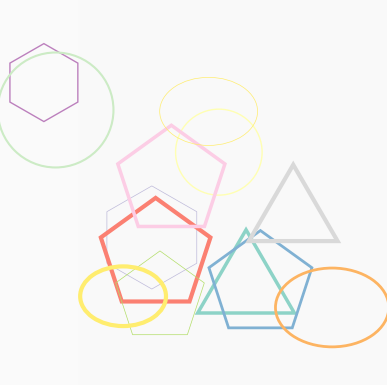[{"shape": "triangle", "thickness": 2.5, "radius": 0.72, "center": [0.635, 0.259]}, {"shape": "circle", "thickness": 1, "radius": 0.56, "center": [0.565, 0.605]}, {"shape": "hexagon", "thickness": 0.5, "radius": 0.67, "center": [0.392, 0.383]}, {"shape": "pentagon", "thickness": 3, "radius": 0.74, "center": [0.402, 0.337]}, {"shape": "pentagon", "thickness": 2, "radius": 0.7, "center": [0.672, 0.261]}, {"shape": "oval", "thickness": 2, "radius": 0.73, "center": [0.857, 0.201]}, {"shape": "pentagon", "thickness": 0.5, "radius": 0.6, "center": [0.413, 0.228]}, {"shape": "pentagon", "thickness": 2.5, "radius": 0.73, "center": [0.442, 0.529]}, {"shape": "triangle", "thickness": 3, "radius": 0.66, "center": [0.757, 0.44]}, {"shape": "hexagon", "thickness": 1, "radius": 0.51, "center": [0.113, 0.785]}, {"shape": "circle", "thickness": 1.5, "radius": 0.75, "center": [0.144, 0.714]}, {"shape": "oval", "thickness": 0.5, "radius": 0.63, "center": [0.538, 0.711]}, {"shape": "oval", "thickness": 3, "radius": 0.55, "center": [0.318, 0.231]}]